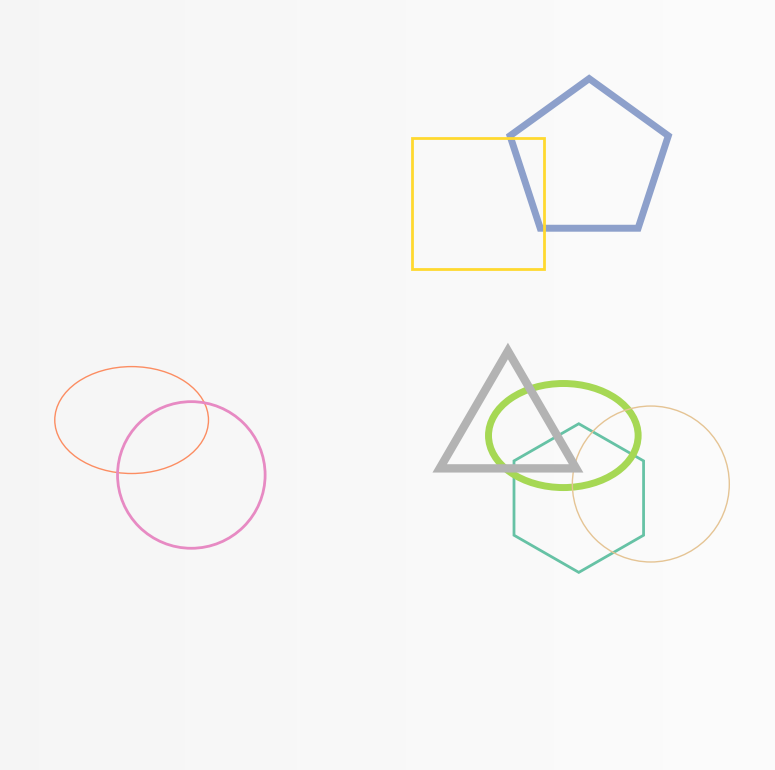[{"shape": "hexagon", "thickness": 1, "radius": 0.48, "center": [0.747, 0.353]}, {"shape": "oval", "thickness": 0.5, "radius": 0.5, "center": [0.17, 0.454]}, {"shape": "pentagon", "thickness": 2.5, "radius": 0.54, "center": [0.76, 0.79]}, {"shape": "circle", "thickness": 1, "radius": 0.48, "center": [0.247, 0.383]}, {"shape": "oval", "thickness": 2.5, "radius": 0.48, "center": [0.727, 0.434]}, {"shape": "square", "thickness": 1, "radius": 0.42, "center": [0.616, 0.736]}, {"shape": "circle", "thickness": 0.5, "radius": 0.51, "center": [0.84, 0.371]}, {"shape": "triangle", "thickness": 3, "radius": 0.51, "center": [0.655, 0.443]}]